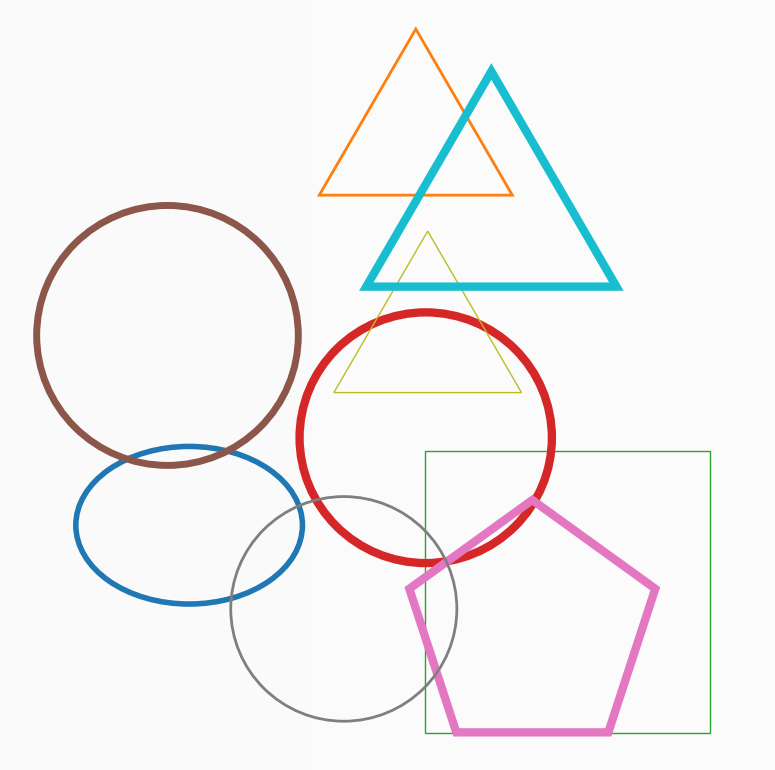[{"shape": "oval", "thickness": 2, "radius": 0.73, "center": [0.244, 0.318]}, {"shape": "triangle", "thickness": 1, "radius": 0.72, "center": [0.537, 0.818]}, {"shape": "square", "thickness": 0.5, "radius": 0.92, "center": [0.732, 0.231]}, {"shape": "circle", "thickness": 3, "radius": 0.81, "center": [0.549, 0.432]}, {"shape": "circle", "thickness": 2.5, "radius": 0.84, "center": [0.216, 0.564]}, {"shape": "pentagon", "thickness": 3, "radius": 0.83, "center": [0.687, 0.184]}, {"shape": "circle", "thickness": 1, "radius": 0.73, "center": [0.444, 0.209]}, {"shape": "triangle", "thickness": 0.5, "radius": 0.7, "center": [0.552, 0.56]}, {"shape": "triangle", "thickness": 3, "radius": 0.93, "center": [0.634, 0.721]}]